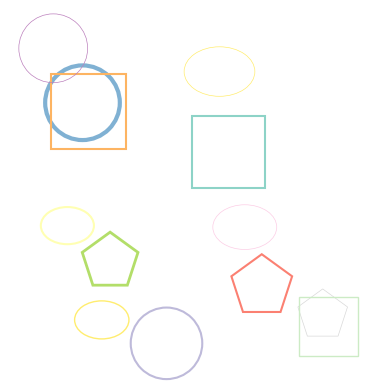[{"shape": "square", "thickness": 1.5, "radius": 0.47, "center": [0.593, 0.605]}, {"shape": "oval", "thickness": 1.5, "radius": 0.34, "center": [0.175, 0.414]}, {"shape": "circle", "thickness": 1.5, "radius": 0.46, "center": [0.432, 0.108]}, {"shape": "pentagon", "thickness": 1.5, "radius": 0.41, "center": [0.68, 0.257]}, {"shape": "circle", "thickness": 3, "radius": 0.48, "center": [0.214, 0.733]}, {"shape": "square", "thickness": 1.5, "radius": 0.49, "center": [0.231, 0.711]}, {"shape": "pentagon", "thickness": 2, "radius": 0.38, "center": [0.286, 0.321]}, {"shape": "oval", "thickness": 0.5, "radius": 0.41, "center": [0.636, 0.41]}, {"shape": "pentagon", "thickness": 0.5, "radius": 0.34, "center": [0.838, 0.182]}, {"shape": "circle", "thickness": 0.5, "radius": 0.45, "center": [0.138, 0.875]}, {"shape": "square", "thickness": 1, "radius": 0.38, "center": [0.854, 0.153]}, {"shape": "oval", "thickness": 0.5, "radius": 0.46, "center": [0.57, 0.814]}, {"shape": "oval", "thickness": 1, "radius": 0.35, "center": [0.264, 0.169]}]